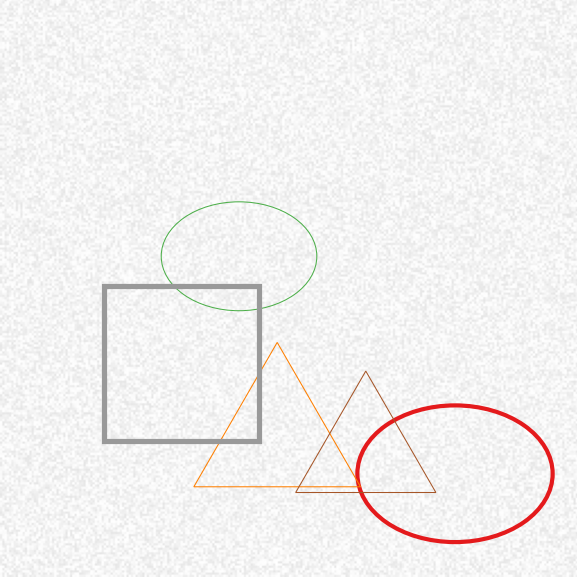[{"shape": "oval", "thickness": 2, "radius": 0.85, "center": [0.788, 0.179]}, {"shape": "oval", "thickness": 0.5, "radius": 0.67, "center": [0.414, 0.555]}, {"shape": "triangle", "thickness": 0.5, "radius": 0.83, "center": [0.48, 0.24]}, {"shape": "triangle", "thickness": 0.5, "radius": 0.7, "center": [0.633, 0.216]}, {"shape": "square", "thickness": 2.5, "radius": 0.67, "center": [0.314, 0.37]}]